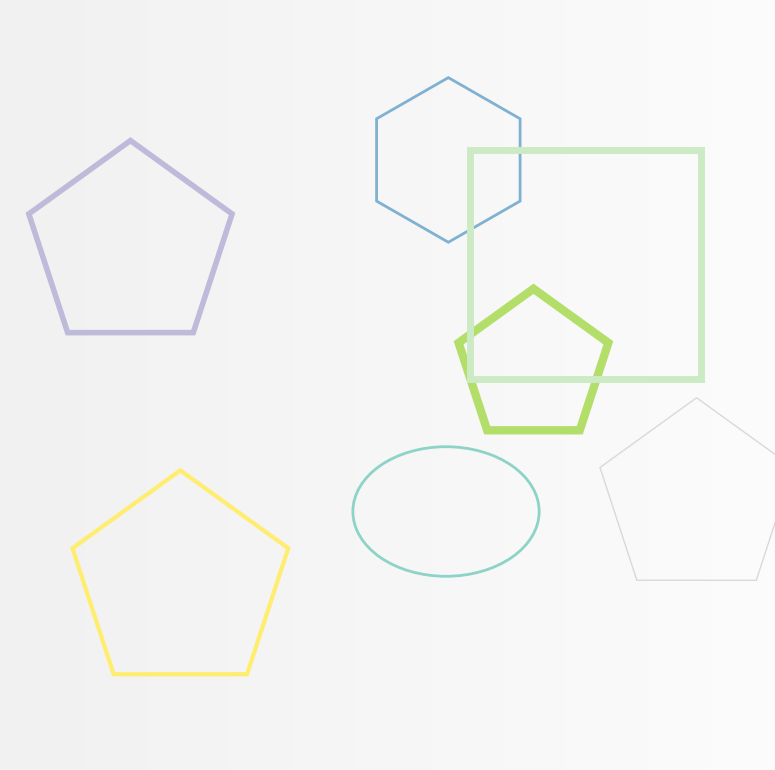[{"shape": "oval", "thickness": 1, "radius": 0.6, "center": [0.576, 0.336]}, {"shape": "pentagon", "thickness": 2, "radius": 0.69, "center": [0.168, 0.68]}, {"shape": "hexagon", "thickness": 1, "radius": 0.53, "center": [0.579, 0.792]}, {"shape": "pentagon", "thickness": 3, "radius": 0.51, "center": [0.688, 0.523]}, {"shape": "pentagon", "thickness": 0.5, "radius": 0.66, "center": [0.899, 0.352]}, {"shape": "square", "thickness": 2.5, "radius": 0.74, "center": [0.756, 0.656]}, {"shape": "pentagon", "thickness": 1.5, "radius": 0.73, "center": [0.233, 0.243]}]